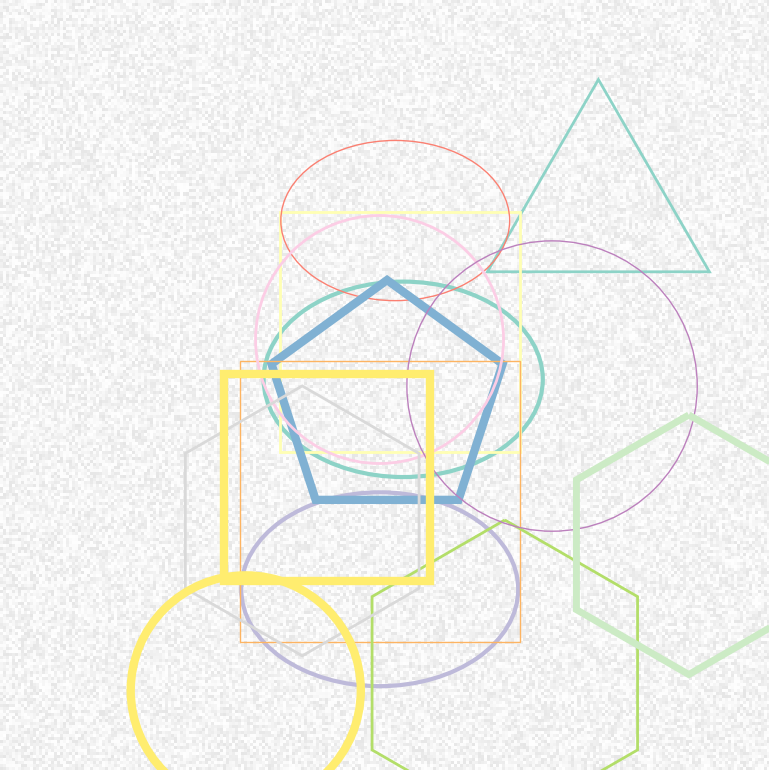[{"shape": "oval", "thickness": 1.5, "radius": 0.91, "center": [0.524, 0.507]}, {"shape": "triangle", "thickness": 1, "radius": 0.83, "center": [0.777, 0.73]}, {"shape": "square", "thickness": 1, "radius": 0.78, "center": [0.52, 0.569]}, {"shape": "oval", "thickness": 1.5, "radius": 0.9, "center": [0.493, 0.235]}, {"shape": "oval", "thickness": 0.5, "radius": 0.74, "center": [0.513, 0.714]}, {"shape": "pentagon", "thickness": 3, "radius": 0.79, "center": [0.503, 0.478]}, {"shape": "square", "thickness": 0.5, "radius": 0.91, "center": [0.494, 0.349]}, {"shape": "hexagon", "thickness": 1, "radius": 1.0, "center": [0.656, 0.126]}, {"shape": "circle", "thickness": 1, "radius": 0.81, "center": [0.493, 0.559]}, {"shape": "hexagon", "thickness": 1, "radius": 0.88, "center": [0.392, 0.324]}, {"shape": "circle", "thickness": 0.5, "radius": 0.94, "center": [0.717, 0.499]}, {"shape": "hexagon", "thickness": 2.5, "radius": 0.84, "center": [0.895, 0.293]}, {"shape": "square", "thickness": 3, "radius": 0.67, "center": [0.425, 0.38]}, {"shape": "circle", "thickness": 3, "radius": 0.75, "center": [0.319, 0.103]}]